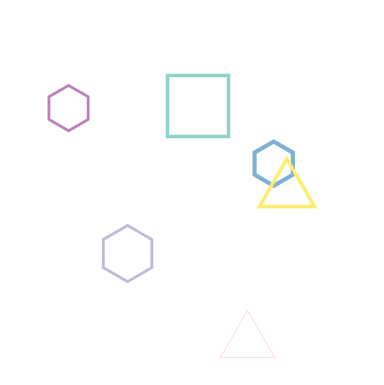[{"shape": "square", "thickness": 2.5, "radius": 0.4, "center": [0.512, 0.727]}, {"shape": "hexagon", "thickness": 2, "radius": 0.36, "center": [0.331, 0.341]}, {"shape": "hexagon", "thickness": 3, "radius": 0.29, "center": [0.711, 0.575]}, {"shape": "triangle", "thickness": 0.5, "radius": 0.41, "center": [0.643, 0.112]}, {"shape": "hexagon", "thickness": 2, "radius": 0.29, "center": [0.178, 0.719]}, {"shape": "triangle", "thickness": 2.5, "radius": 0.41, "center": [0.745, 0.505]}]